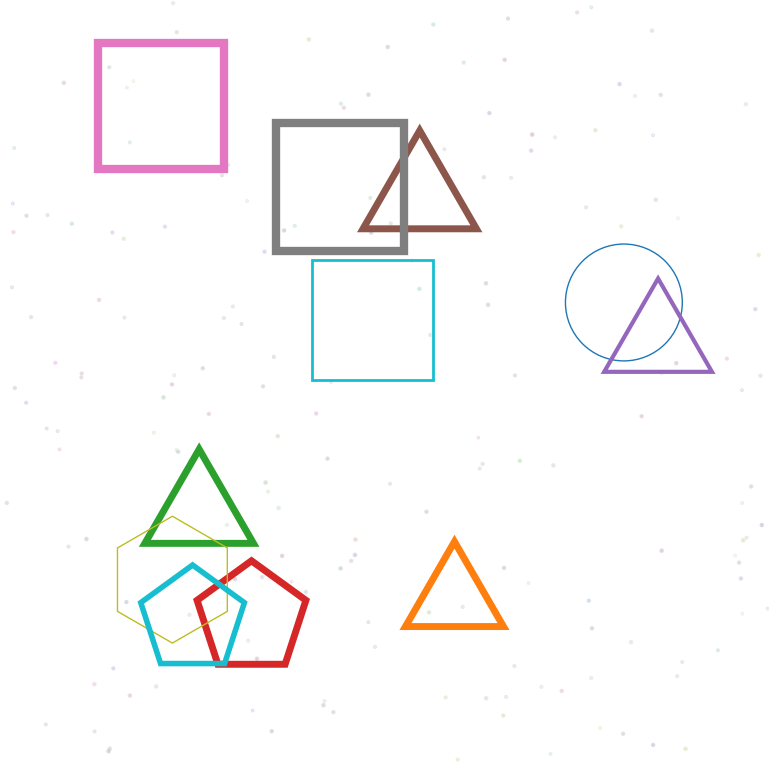[{"shape": "circle", "thickness": 0.5, "radius": 0.38, "center": [0.81, 0.607]}, {"shape": "triangle", "thickness": 2.5, "radius": 0.37, "center": [0.59, 0.223]}, {"shape": "triangle", "thickness": 2.5, "radius": 0.41, "center": [0.259, 0.335]}, {"shape": "pentagon", "thickness": 2.5, "radius": 0.37, "center": [0.327, 0.197]}, {"shape": "triangle", "thickness": 1.5, "radius": 0.4, "center": [0.855, 0.557]}, {"shape": "triangle", "thickness": 2.5, "radius": 0.43, "center": [0.545, 0.745]}, {"shape": "square", "thickness": 3, "radius": 0.41, "center": [0.209, 0.862]}, {"shape": "square", "thickness": 3, "radius": 0.42, "center": [0.442, 0.758]}, {"shape": "hexagon", "thickness": 0.5, "radius": 0.41, "center": [0.224, 0.247]}, {"shape": "square", "thickness": 1, "radius": 0.39, "center": [0.484, 0.585]}, {"shape": "pentagon", "thickness": 2, "radius": 0.35, "center": [0.25, 0.195]}]